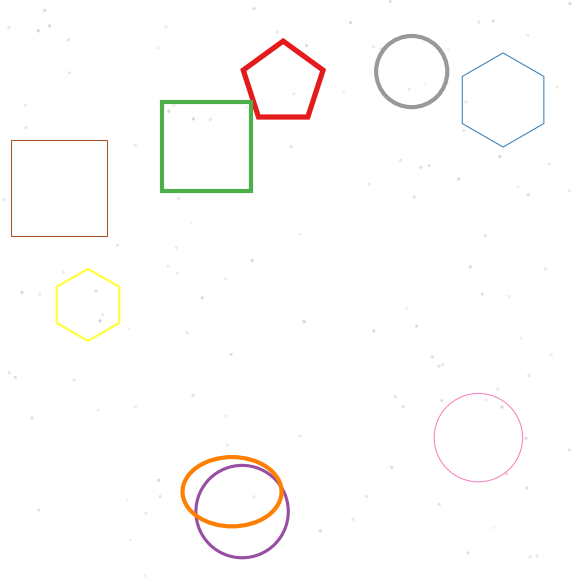[{"shape": "pentagon", "thickness": 2.5, "radius": 0.36, "center": [0.49, 0.855]}, {"shape": "hexagon", "thickness": 0.5, "radius": 0.41, "center": [0.871, 0.826]}, {"shape": "square", "thickness": 2, "radius": 0.38, "center": [0.358, 0.745]}, {"shape": "circle", "thickness": 1.5, "radius": 0.4, "center": [0.419, 0.113]}, {"shape": "oval", "thickness": 2, "radius": 0.43, "center": [0.402, 0.148]}, {"shape": "hexagon", "thickness": 1, "radius": 0.31, "center": [0.152, 0.471]}, {"shape": "square", "thickness": 0.5, "radius": 0.42, "center": [0.102, 0.674]}, {"shape": "circle", "thickness": 0.5, "radius": 0.38, "center": [0.828, 0.241]}, {"shape": "circle", "thickness": 2, "radius": 0.31, "center": [0.713, 0.875]}]